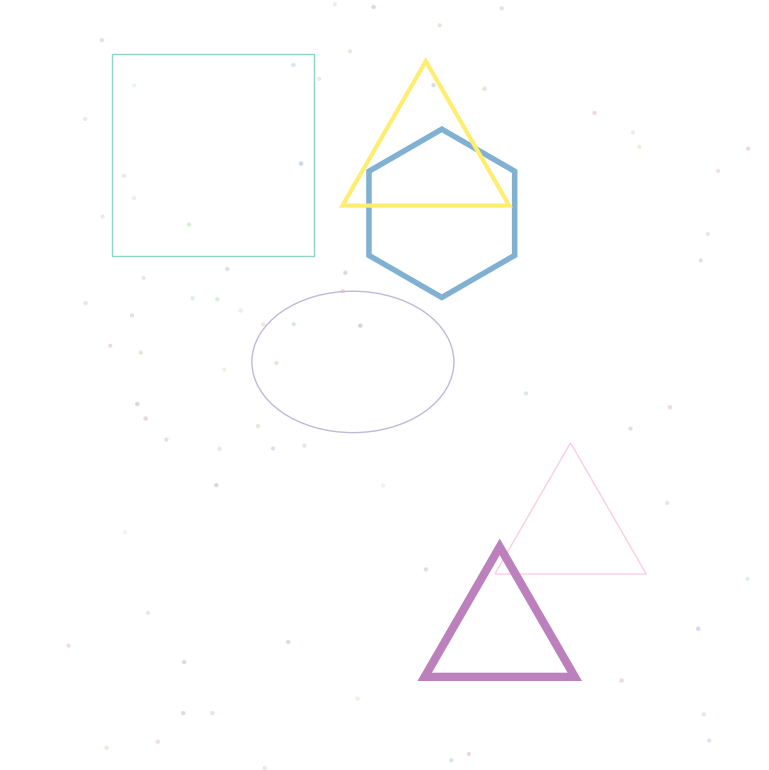[{"shape": "square", "thickness": 0.5, "radius": 0.65, "center": [0.277, 0.799]}, {"shape": "oval", "thickness": 0.5, "radius": 0.66, "center": [0.458, 0.53]}, {"shape": "hexagon", "thickness": 2, "radius": 0.55, "center": [0.574, 0.723]}, {"shape": "triangle", "thickness": 0.5, "radius": 0.57, "center": [0.741, 0.311]}, {"shape": "triangle", "thickness": 3, "radius": 0.56, "center": [0.649, 0.177]}, {"shape": "triangle", "thickness": 1.5, "radius": 0.63, "center": [0.553, 0.796]}]